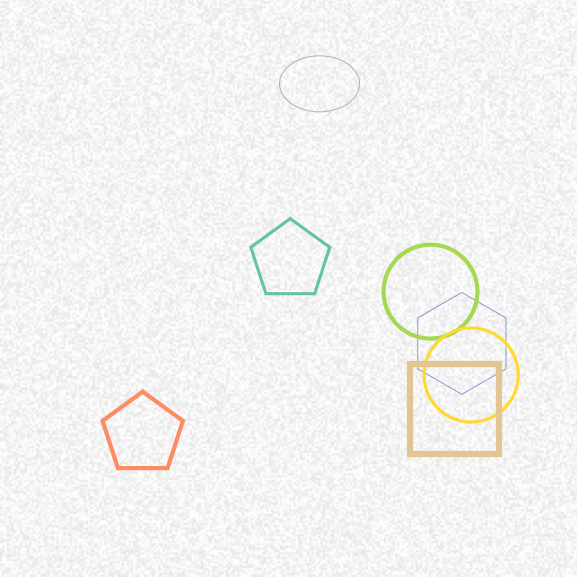[{"shape": "pentagon", "thickness": 1.5, "radius": 0.36, "center": [0.503, 0.549]}, {"shape": "pentagon", "thickness": 2, "radius": 0.37, "center": [0.247, 0.248]}, {"shape": "hexagon", "thickness": 0.5, "radius": 0.44, "center": [0.8, 0.404]}, {"shape": "circle", "thickness": 2, "radius": 0.41, "center": [0.745, 0.494]}, {"shape": "circle", "thickness": 1.5, "radius": 0.41, "center": [0.816, 0.35]}, {"shape": "square", "thickness": 3, "radius": 0.39, "center": [0.788, 0.291]}, {"shape": "oval", "thickness": 0.5, "radius": 0.35, "center": [0.553, 0.854]}]